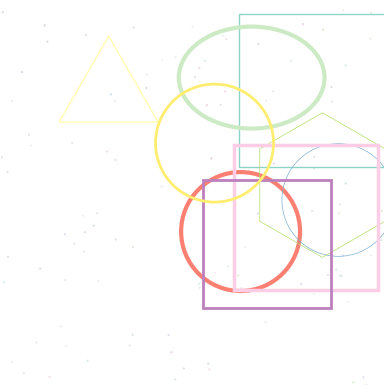[{"shape": "square", "thickness": 1, "radius": 1.0, "center": [0.821, 0.765]}, {"shape": "triangle", "thickness": 1, "radius": 0.74, "center": [0.282, 0.757]}, {"shape": "circle", "thickness": 3, "radius": 0.77, "center": [0.625, 0.399]}, {"shape": "circle", "thickness": 0.5, "radius": 0.73, "center": [0.879, 0.481]}, {"shape": "hexagon", "thickness": 0.5, "radius": 0.94, "center": [0.837, 0.519]}, {"shape": "square", "thickness": 2.5, "radius": 0.94, "center": [0.795, 0.435]}, {"shape": "square", "thickness": 2, "radius": 0.83, "center": [0.694, 0.367]}, {"shape": "oval", "thickness": 3, "radius": 0.95, "center": [0.654, 0.798]}, {"shape": "circle", "thickness": 2, "radius": 0.77, "center": [0.557, 0.628]}]